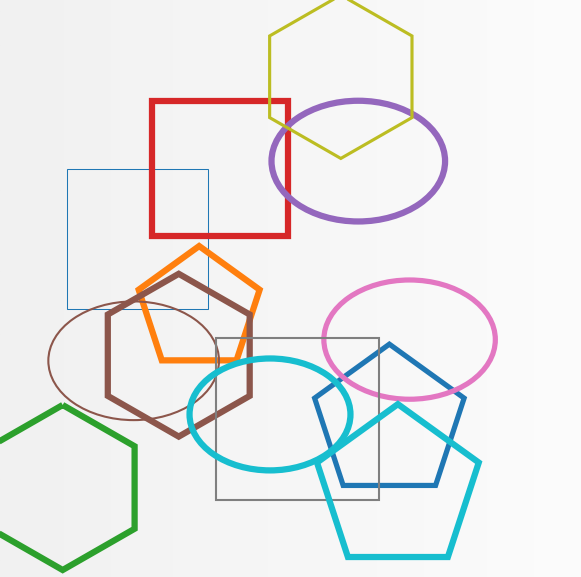[{"shape": "square", "thickness": 0.5, "radius": 0.61, "center": [0.237, 0.586]}, {"shape": "pentagon", "thickness": 2.5, "radius": 0.68, "center": [0.67, 0.268]}, {"shape": "pentagon", "thickness": 3, "radius": 0.55, "center": [0.343, 0.464]}, {"shape": "hexagon", "thickness": 3, "radius": 0.71, "center": [0.108, 0.155]}, {"shape": "square", "thickness": 3, "radius": 0.59, "center": [0.378, 0.707]}, {"shape": "oval", "thickness": 3, "radius": 0.75, "center": [0.616, 0.72]}, {"shape": "hexagon", "thickness": 3, "radius": 0.7, "center": [0.308, 0.384]}, {"shape": "oval", "thickness": 1, "radius": 0.73, "center": [0.23, 0.374]}, {"shape": "oval", "thickness": 2.5, "radius": 0.74, "center": [0.705, 0.411]}, {"shape": "square", "thickness": 1, "radius": 0.7, "center": [0.512, 0.274]}, {"shape": "hexagon", "thickness": 1.5, "radius": 0.71, "center": [0.586, 0.866]}, {"shape": "oval", "thickness": 3, "radius": 0.69, "center": [0.465, 0.281]}, {"shape": "pentagon", "thickness": 3, "radius": 0.73, "center": [0.685, 0.153]}]